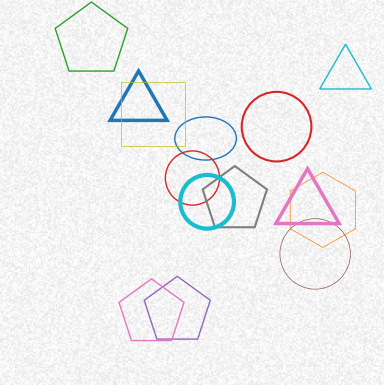[{"shape": "oval", "thickness": 1, "radius": 0.4, "center": [0.534, 0.64]}, {"shape": "triangle", "thickness": 2.5, "radius": 0.43, "center": [0.36, 0.73]}, {"shape": "hexagon", "thickness": 0.5, "radius": 0.49, "center": [0.839, 0.455]}, {"shape": "pentagon", "thickness": 1, "radius": 0.5, "center": [0.238, 0.896]}, {"shape": "circle", "thickness": 1, "radius": 0.35, "center": [0.5, 0.538]}, {"shape": "circle", "thickness": 1.5, "radius": 0.45, "center": [0.718, 0.671]}, {"shape": "pentagon", "thickness": 1, "radius": 0.45, "center": [0.46, 0.192]}, {"shape": "circle", "thickness": 0.5, "radius": 0.46, "center": [0.819, 0.34]}, {"shape": "triangle", "thickness": 2.5, "radius": 0.48, "center": [0.799, 0.467]}, {"shape": "pentagon", "thickness": 1, "radius": 0.44, "center": [0.394, 0.187]}, {"shape": "pentagon", "thickness": 1.5, "radius": 0.44, "center": [0.61, 0.481]}, {"shape": "square", "thickness": 0.5, "radius": 0.42, "center": [0.397, 0.705]}, {"shape": "triangle", "thickness": 1, "radius": 0.39, "center": [0.898, 0.808]}, {"shape": "circle", "thickness": 3, "radius": 0.35, "center": [0.538, 0.476]}]